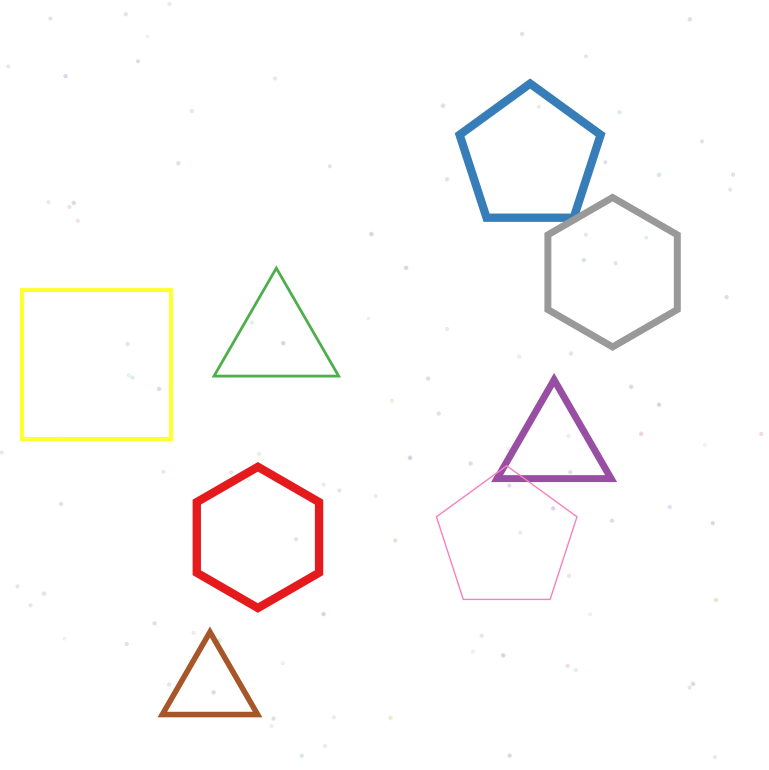[{"shape": "hexagon", "thickness": 3, "radius": 0.46, "center": [0.335, 0.302]}, {"shape": "pentagon", "thickness": 3, "radius": 0.48, "center": [0.688, 0.795]}, {"shape": "triangle", "thickness": 1, "radius": 0.47, "center": [0.359, 0.558]}, {"shape": "triangle", "thickness": 2.5, "radius": 0.43, "center": [0.72, 0.421]}, {"shape": "square", "thickness": 1.5, "radius": 0.48, "center": [0.125, 0.527]}, {"shape": "triangle", "thickness": 2, "radius": 0.36, "center": [0.273, 0.108]}, {"shape": "pentagon", "thickness": 0.5, "radius": 0.48, "center": [0.658, 0.299]}, {"shape": "hexagon", "thickness": 2.5, "radius": 0.49, "center": [0.796, 0.646]}]